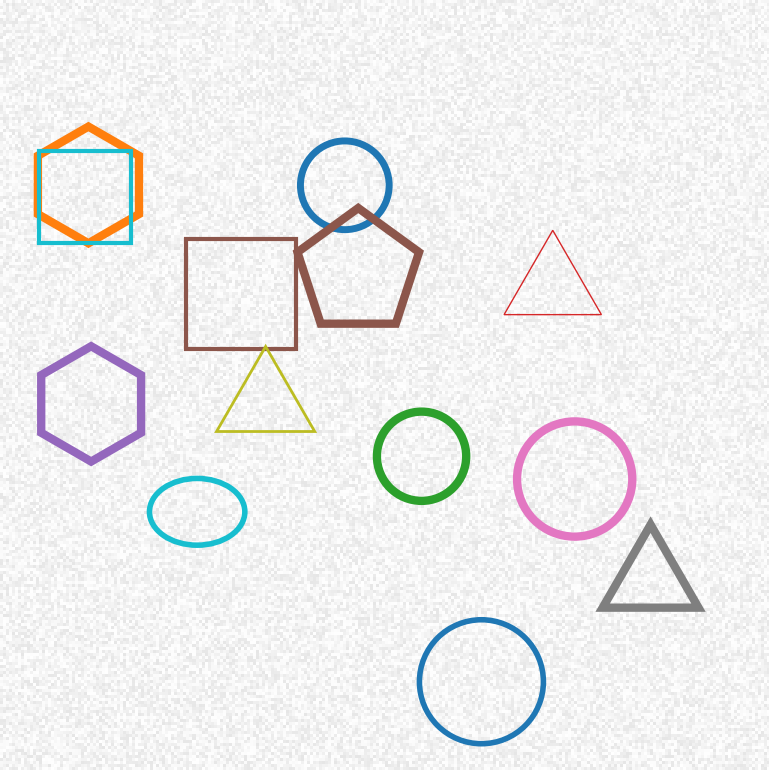[{"shape": "circle", "thickness": 2.5, "radius": 0.29, "center": [0.448, 0.759]}, {"shape": "circle", "thickness": 2, "radius": 0.4, "center": [0.625, 0.115]}, {"shape": "hexagon", "thickness": 3, "radius": 0.38, "center": [0.115, 0.76]}, {"shape": "circle", "thickness": 3, "radius": 0.29, "center": [0.547, 0.407]}, {"shape": "triangle", "thickness": 0.5, "radius": 0.36, "center": [0.718, 0.628]}, {"shape": "hexagon", "thickness": 3, "radius": 0.37, "center": [0.118, 0.475]}, {"shape": "square", "thickness": 1.5, "radius": 0.36, "center": [0.313, 0.618]}, {"shape": "pentagon", "thickness": 3, "radius": 0.42, "center": [0.465, 0.647]}, {"shape": "circle", "thickness": 3, "radius": 0.37, "center": [0.746, 0.378]}, {"shape": "triangle", "thickness": 3, "radius": 0.36, "center": [0.845, 0.247]}, {"shape": "triangle", "thickness": 1, "radius": 0.37, "center": [0.345, 0.476]}, {"shape": "oval", "thickness": 2, "radius": 0.31, "center": [0.256, 0.335]}, {"shape": "square", "thickness": 1.5, "radius": 0.3, "center": [0.111, 0.744]}]